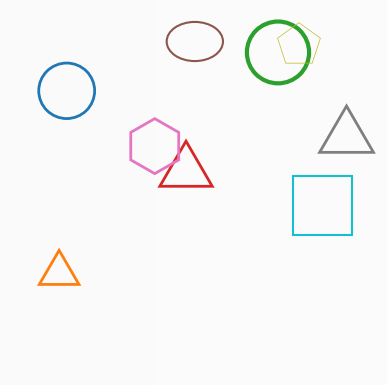[{"shape": "circle", "thickness": 2, "radius": 0.36, "center": [0.172, 0.764]}, {"shape": "triangle", "thickness": 2, "radius": 0.3, "center": [0.153, 0.291]}, {"shape": "circle", "thickness": 3, "radius": 0.4, "center": [0.717, 0.864]}, {"shape": "triangle", "thickness": 2, "radius": 0.39, "center": [0.48, 0.555]}, {"shape": "oval", "thickness": 1.5, "radius": 0.36, "center": [0.503, 0.892]}, {"shape": "hexagon", "thickness": 2, "radius": 0.36, "center": [0.399, 0.62]}, {"shape": "triangle", "thickness": 2, "radius": 0.4, "center": [0.894, 0.644]}, {"shape": "pentagon", "thickness": 0.5, "radius": 0.29, "center": [0.772, 0.883]}, {"shape": "square", "thickness": 1.5, "radius": 0.38, "center": [0.833, 0.466]}]